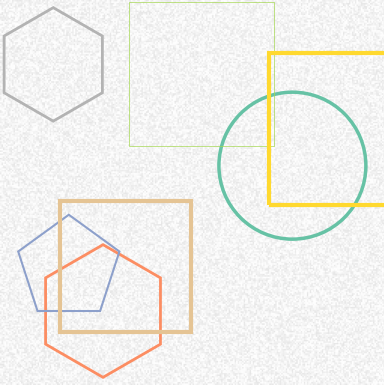[{"shape": "circle", "thickness": 2.5, "radius": 0.95, "center": [0.759, 0.57]}, {"shape": "hexagon", "thickness": 2, "radius": 0.86, "center": [0.268, 0.192]}, {"shape": "pentagon", "thickness": 1.5, "radius": 0.69, "center": [0.179, 0.304]}, {"shape": "square", "thickness": 0.5, "radius": 0.94, "center": [0.524, 0.808]}, {"shape": "square", "thickness": 3, "radius": 0.99, "center": [0.898, 0.665]}, {"shape": "square", "thickness": 3, "radius": 0.85, "center": [0.327, 0.309]}, {"shape": "hexagon", "thickness": 2, "radius": 0.74, "center": [0.138, 0.833]}]